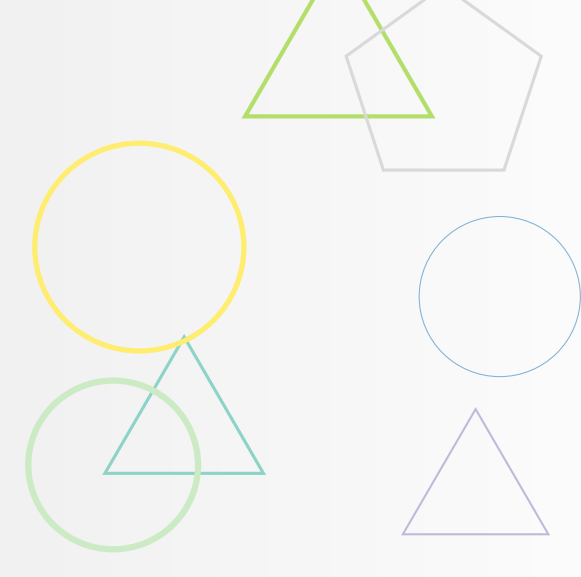[{"shape": "triangle", "thickness": 1.5, "radius": 0.79, "center": [0.317, 0.258]}, {"shape": "triangle", "thickness": 1, "radius": 0.72, "center": [0.818, 0.146]}, {"shape": "circle", "thickness": 0.5, "radius": 0.69, "center": [0.86, 0.486]}, {"shape": "triangle", "thickness": 2, "radius": 0.93, "center": [0.582, 0.89]}, {"shape": "pentagon", "thickness": 1.5, "radius": 0.88, "center": [0.763, 0.847]}, {"shape": "circle", "thickness": 3, "radius": 0.73, "center": [0.195, 0.194]}, {"shape": "circle", "thickness": 2.5, "radius": 0.9, "center": [0.24, 0.571]}]